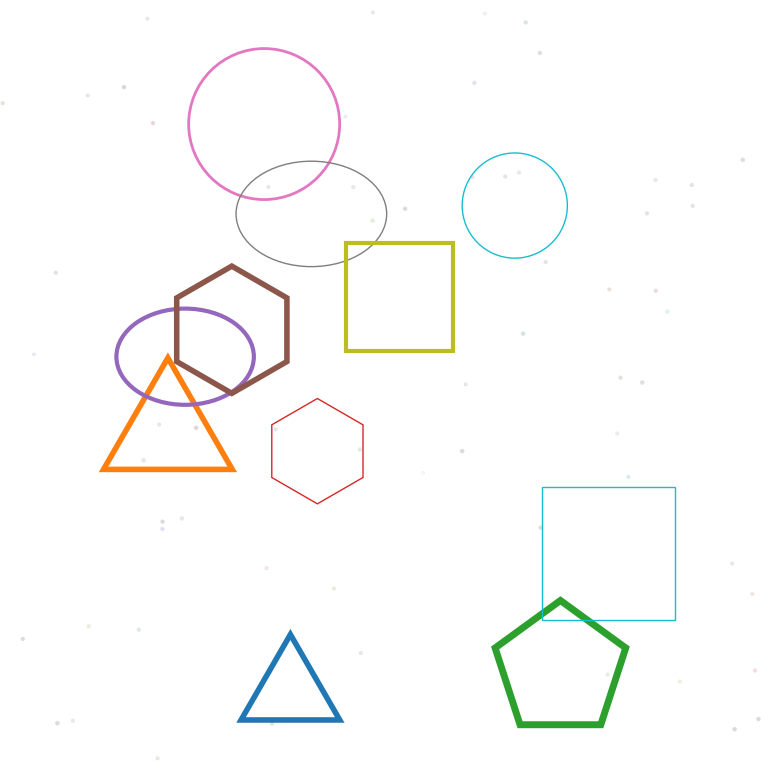[{"shape": "triangle", "thickness": 2, "radius": 0.37, "center": [0.377, 0.102]}, {"shape": "triangle", "thickness": 2, "radius": 0.48, "center": [0.218, 0.439]}, {"shape": "pentagon", "thickness": 2.5, "radius": 0.45, "center": [0.728, 0.131]}, {"shape": "hexagon", "thickness": 0.5, "radius": 0.34, "center": [0.412, 0.414]}, {"shape": "oval", "thickness": 1.5, "radius": 0.45, "center": [0.24, 0.537]}, {"shape": "hexagon", "thickness": 2, "radius": 0.41, "center": [0.301, 0.572]}, {"shape": "circle", "thickness": 1, "radius": 0.49, "center": [0.343, 0.839]}, {"shape": "oval", "thickness": 0.5, "radius": 0.49, "center": [0.404, 0.722]}, {"shape": "square", "thickness": 1.5, "radius": 0.35, "center": [0.519, 0.614]}, {"shape": "circle", "thickness": 0.5, "radius": 0.34, "center": [0.669, 0.733]}, {"shape": "square", "thickness": 0.5, "radius": 0.43, "center": [0.791, 0.281]}]